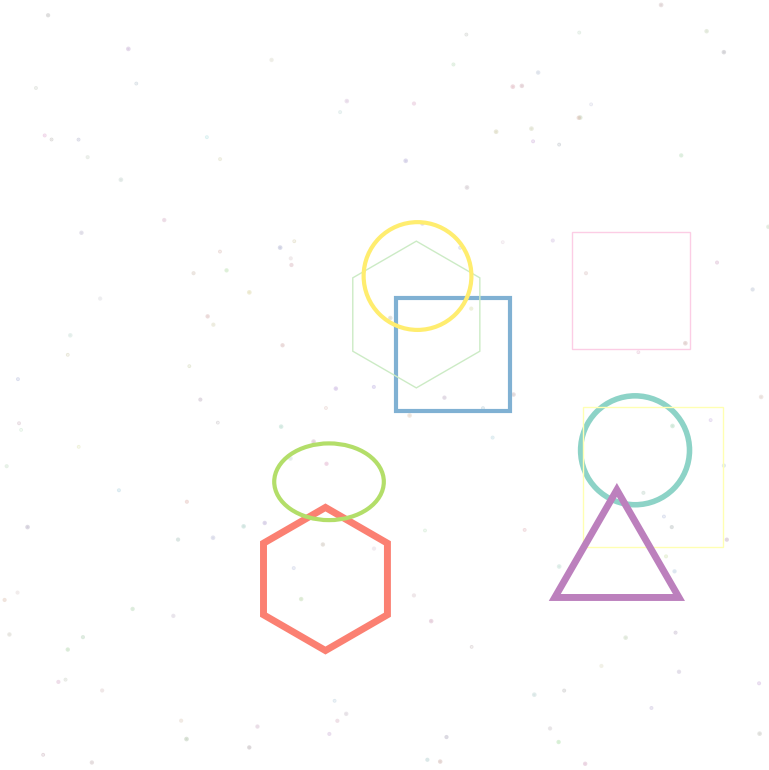[{"shape": "circle", "thickness": 2, "radius": 0.35, "center": [0.825, 0.415]}, {"shape": "square", "thickness": 0.5, "radius": 0.46, "center": [0.848, 0.381]}, {"shape": "hexagon", "thickness": 2.5, "radius": 0.46, "center": [0.423, 0.248]}, {"shape": "square", "thickness": 1.5, "radius": 0.37, "center": [0.588, 0.539]}, {"shape": "oval", "thickness": 1.5, "radius": 0.36, "center": [0.427, 0.374]}, {"shape": "square", "thickness": 0.5, "radius": 0.38, "center": [0.819, 0.623]}, {"shape": "triangle", "thickness": 2.5, "radius": 0.47, "center": [0.801, 0.271]}, {"shape": "hexagon", "thickness": 0.5, "radius": 0.48, "center": [0.541, 0.592]}, {"shape": "circle", "thickness": 1.5, "radius": 0.35, "center": [0.542, 0.642]}]